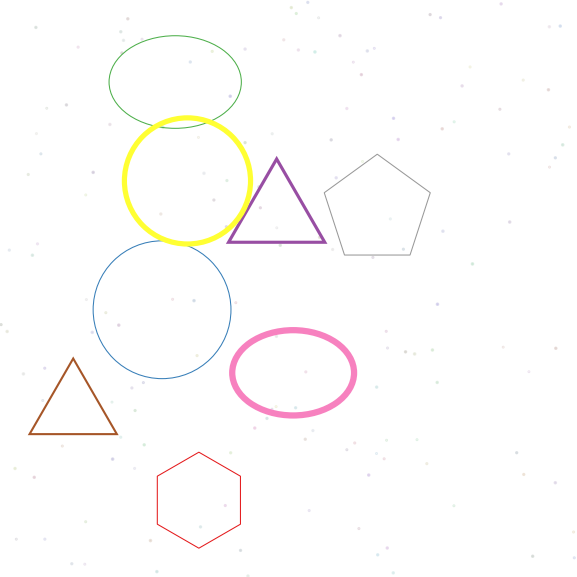[{"shape": "hexagon", "thickness": 0.5, "radius": 0.42, "center": [0.344, 0.133]}, {"shape": "circle", "thickness": 0.5, "radius": 0.6, "center": [0.281, 0.463]}, {"shape": "oval", "thickness": 0.5, "radius": 0.57, "center": [0.303, 0.857]}, {"shape": "triangle", "thickness": 1.5, "radius": 0.48, "center": [0.479, 0.628]}, {"shape": "circle", "thickness": 2.5, "radius": 0.55, "center": [0.325, 0.686]}, {"shape": "triangle", "thickness": 1, "radius": 0.44, "center": [0.127, 0.291]}, {"shape": "oval", "thickness": 3, "radius": 0.53, "center": [0.508, 0.354]}, {"shape": "pentagon", "thickness": 0.5, "radius": 0.48, "center": [0.653, 0.636]}]